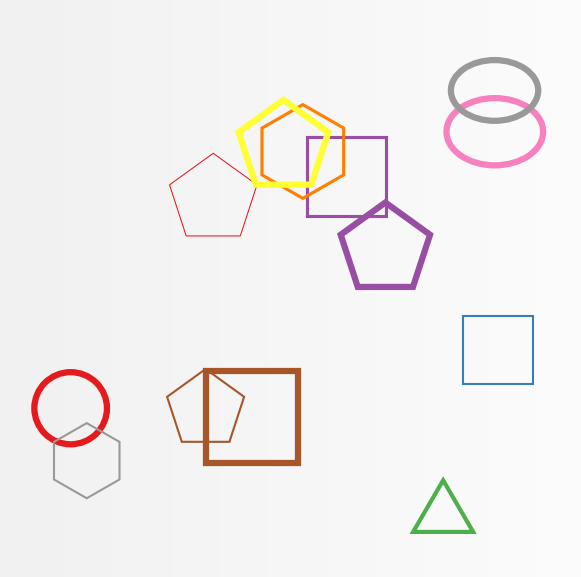[{"shape": "pentagon", "thickness": 0.5, "radius": 0.4, "center": [0.367, 0.655]}, {"shape": "circle", "thickness": 3, "radius": 0.31, "center": [0.122, 0.292]}, {"shape": "square", "thickness": 1, "radius": 0.3, "center": [0.857, 0.393]}, {"shape": "triangle", "thickness": 2, "radius": 0.3, "center": [0.762, 0.108]}, {"shape": "square", "thickness": 1.5, "radius": 0.34, "center": [0.596, 0.693]}, {"shape": "pentagon", "thickness": 3, "radius": 0.4, "center": [0.663, 0.568]}, {"shape": "hexagon", "thickness": 1.5, "radius": 0.41, "center": [0.521, 0.737]}, {"shape": "pentagon", "thickness": 3, "radius": 0.41, "center": [0.488, 0.745]}, {"shape": "pentagon", "thickness": 1, "radius": 0.35, "center": [0.354, 0.29]}, {"shape": "square", "thickness": 3, "radius": 0.4, "center": [0.433, 0.277]}, {"shape": "oval", "thickness": 3, "radius": 0.42, "center": [0.851, 0.771]}, {"shape": "oval", "thickness": 3, "radius": 0.38, "center": [0.851, 0.843]}, {"shape": "hexagon", "thickness": 1, "radius": 0.33, "center": [0.149, 0.201]}]